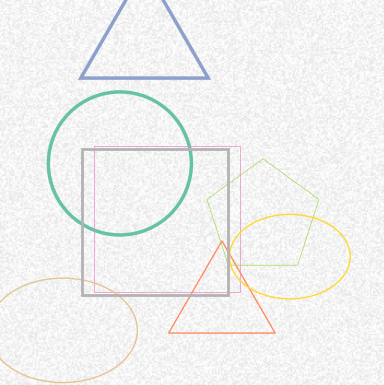[{"shape": "circle", "thickness": 2.5, "radius": 0.93, "center": [0.311, 0.575]}, {"shape": "triangle", "thickness": 1, "radius": 0.8, "center": [0.576, 0.215]}, {"shape": "triangle", "thickness": 2.5, "radius": 0.96, "center": [0.375, 0.893]}, {"shape": "square", "thickness": 0.5, "radius": 0.94, "center": [0.433, 0.432]}, {"shape": "pentagon", "thickness": 0.5, "radius": 0.76, "center": [0.683, 0.435]}, {"shape": "oval", "thickness": 1, "radius": 0.78, "center": [0.753, 0.333]}, {"shape": "oval", "thickness": 1, "radius": 0.97, "center": [0.163, 0.142]}, {"shape": "square", "thickness": 2, "radius": 0.95, "center": [0.403, 0.423]}]